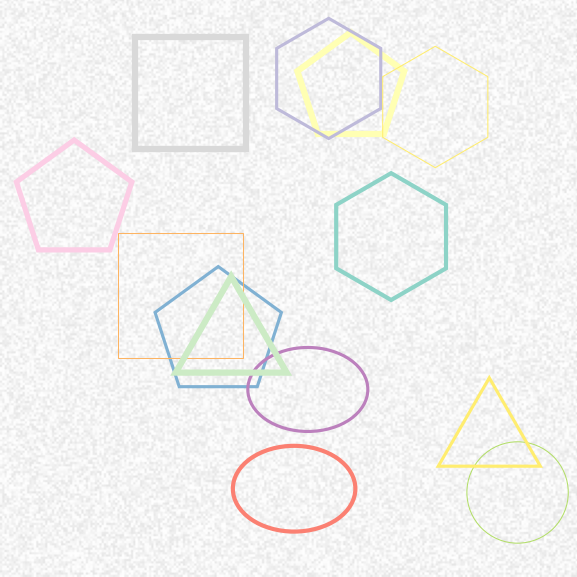[{"shape": "hexagon", "thickness": 2, "radius": 0.55, "center": [0.677, 0.589]}, {"shape": "pentagon", "thickness": 3, "radius": 0.49, "center": [0.607, 0.846]}, {"shape": "hexagon", "thickness": 1.5, "radius": 0.52, "center": [0.569, 0.863]}, {"shape": "oval", "thickness": 2, "radius": 0.53, "center": [0.509, 0.153]}, {"shape": "pentagon", "thickness": 1.5, "radius": 0.57, "center": [0.378, 0.423]}, {"shape": "square", "thickness": 0.5, "radius": 0.54, "center": [0.313, 0.488]}, {"shape": "circle", "thickness": 0.5, "radius": 0.44, "center": [0.896, 0.146]}, {"shape": "pentagon", "thickness": 2.5, "radius": 0.53, "center": [0.128, 0.652]}, {"shape": "square", "thickness": 3, "radius": 0.48, "center": [0.33, 0.838]}, {"shape": "oval", "thickness": 1.5, "radius": 0.52, "center": [0.533, 0.325]}, {"shape": "triangle", "thickness": 3, "radius": 0.56, "center": [0.4, 0.409]}, {"shape": "hexagon", "thickness": 0.5, "radius": 0.53, "center": [0.754, 0.814]}, {"shape": "triangle", "thickness": 1.5, "radius": 0.51, "center": [0.847, 0.243]}]